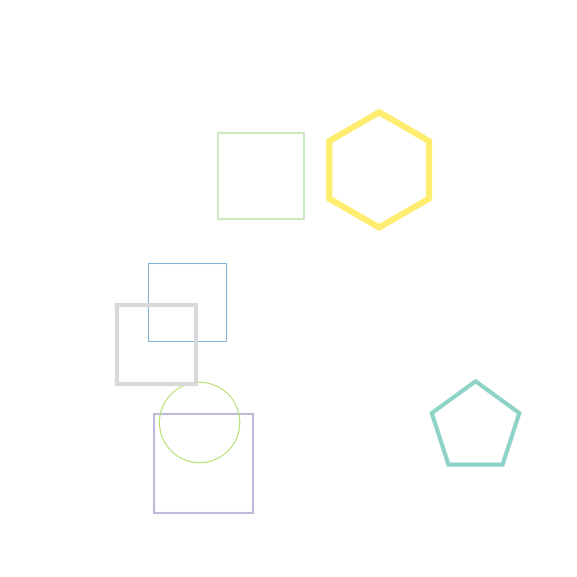[{"shape": "pentagon", "thickness": 2, "radius": 0.4, "center": [0.823, 0.259]}, {"shape": "square", "thickness": 1, "radius": 0.43, "center": [0.352, 0.197]}, {"shape": "square", "thickness": 0.5, "radius": 0.34, "center": [0.324, 0.476]}, {"shape": "circle", "thickness": 0.5, "radius": 0.35, "center": [0.346, 0.268]}, {"shape": "square", "thickness": 2, "radius": 0.34, "center": [0.271, 0.402]}, {"shape": "square", "thickness": 1, "radius": 0.37, "center": [0.452, 0.694]}, {"shape": "hexagon", "thickness": 3, "radius": 0.5, "center": [0.657, 0.705]}]